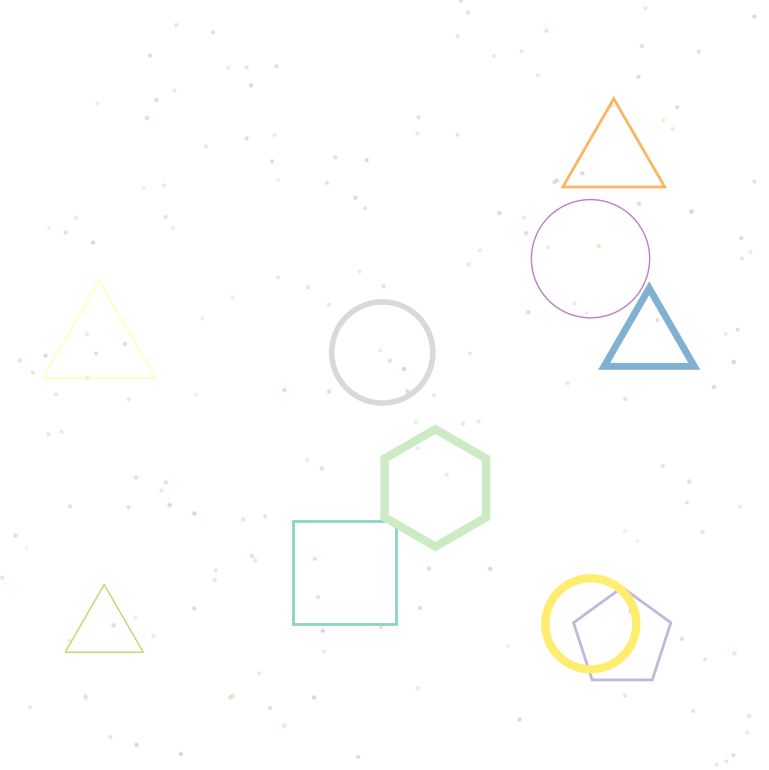[{"shape": "square", "thickness": 1, "radius": 0.33, "center": [0.447, 0.256]}, {"shape": "triangle", "thickness": 0.5, "radius": 0.42, "center": [0.129, 0.551]}, {"shape": "pentagon", "thickness": 1, "radius": 0.33, "center": [0.808, 0.171]}, {"shape": "triangle", "thickness": 2.5, "radius": 0.34, "center": [0.843, 0.558]}, {"shape": "triangle", "thickness": 1, "radius": 0.38, "center": [0.797, 0.795]}, {"shape": "triangle", "thickness": 0.5, "radius": 0.29, "center": [0.135, 0.182]}, {"shape": "circle", "thickness": 2, "radius": 0.33, "center": [0.496, 0.542]}, {"shape": "circle", "thickness": 0.5, "radius": 0.38, "center": [0.767, 0.664]}, {"shape": "hexagon", "thickness": 3, "radius": 0.38, "center": [0.565, 0.366]}, {"shape": "circle", "thickness": 3, "radius": 0.3, "center": [0.767, 0.19]}]